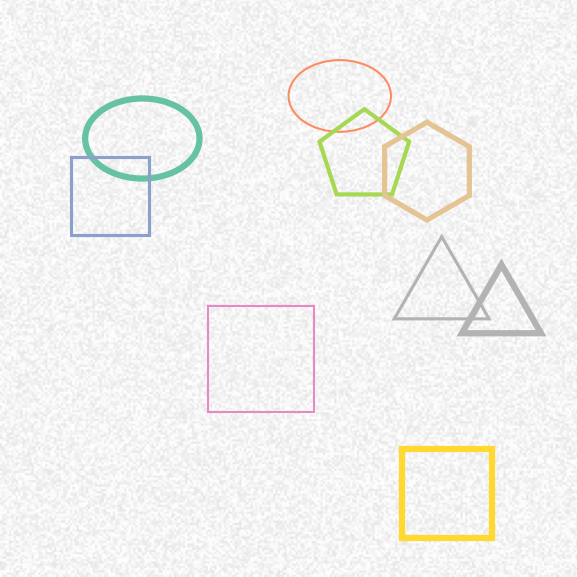[{"shape": "oval", "thickness": 3, "radius": 0.5, "center": [0.246, 0.759]}, {"shape": "oval", "thickness": 1, "radius": 0.44, "center": [0.588, 0.833]}, {"shape": "square", "thickness": 1.5, "radius": 0.34, "center": [0.191, 0.66]}, {"shape": "square", "thickness": 1, "radius": 0.46, "center": [0.452, 0.378]}, {"shape": "pentagon", "thickness": 2, "radius": 0.41, "center": [0.631, 0.728]}, {"shape": "square", "thickness": 3, "radius": 0.39, "center": [0.774, 0.144]}, {"shape": "hexagon", "thickness": 2.5, "radius": 0.42, "center": [0.739, 0.703]}, {"shape": "triangle", "thickness": 3, "radius": 0.4, "center": [0.868, 0.462]}, {"shape": "triangle", "thickness": 1.5, "radius": 0.47, "center": [0.765, 0.494]}]